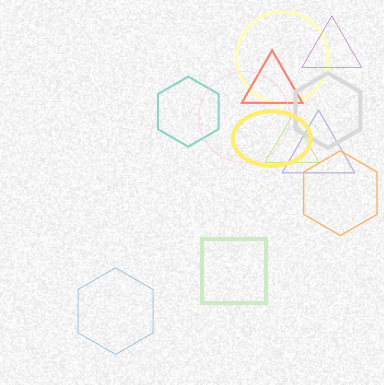[{"shape": "hexagon", "thickness": 1.5, "radius": 0.46, "center": [0.489, 0.71]}, {"shape": "circle", "thickness": 2, "radius": 0.6, "center": [0.733, 0.85]}, {"shape": "triangle", "thickness": 1, "radius": 0.54, "center": [0.827, 0.606]}, {"shape": "triangle", "thickness": 1.5, "radius": 0.46, "center": [0.707, 0.778]}, {"shape": "hexagon", "thickness": 0.5, "radius": 0.56, "center": [0.3, 0.192]}, {"shape": "hexagon", "thickness": 1, "radius": 0.55, "center": [0.884, 0.498]}, {"shape": "triangle", "thickness": 0.5, "radius": 0.4, "center": [0.759, 0.618]}, {"shape": "circle", "thickness": 0.5, "radius": 0.59, "center": [0.634, 0.696]}, {"shape": "hexagon", "thickness": 3, "radius": 0.49, "center": [0.852, 0.713]}, {"shape": "triangle", "thickness": 0.5, "radius": 0.45, "center": [0.862, 0.87]}, {"shape": "square", "thickness": 3, "radius": 0.41, "center": [0.607, 0.297]}, {"shape": "oval", "thickness": 3, "radius": 0.51, "center": [0.706, 0.64]}]